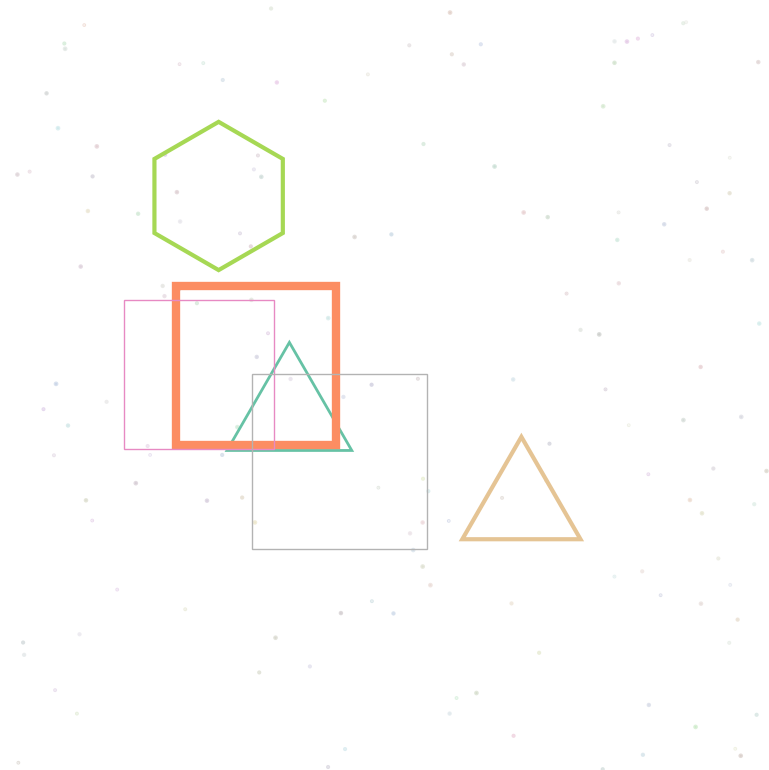[{"shape": "triangle", "thickness": 1, "radius": 0.47, "center": [0.376, 0.462]}, {"shape": "square", "thickness": 3, "radius": 0.52, "center": [0.332, 0.525]}, {"shape": "square", "thickness": 0.5, "radius": 0.48, "center": [0.258, 0.514]}, {"shape": "hexagon", "thickness": 1.5, "radius": 0.48, "center": [0.284, 0.745]}, {"shape": "triangle", "thickness": 1.5, "radius": 0.44, "center": [0.677, 0.344]}, {"shape": "square", "thickness": 0.5, "radius": 0.57, "center": [0.441, 0.401]}]